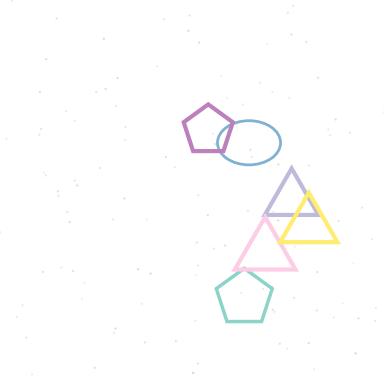[{"shape": "pentagon", "thickness": 2.5, "radius": 0.38, "center": [0.635, 0.227]}, {"shape": "triangle", "thickness": 3, "radius": 0.4, "center": [0.758, 0.482]}, {"shape": "oval", "thickness": 2, "radius": 0.41, "center": [0.647, 0.629]}, {"shape": "triangle", "thickness": 3, "radius": 0.45, "center": [0.689, 0.345]}, {"shape": "pentagon", "thickness": 3, "radius": 0.34, "center": [0.541, 0.662]}, {"shape": "triangle", "thickness": 3, "radius": 0.43, "center": [0.802, 0.414]}]